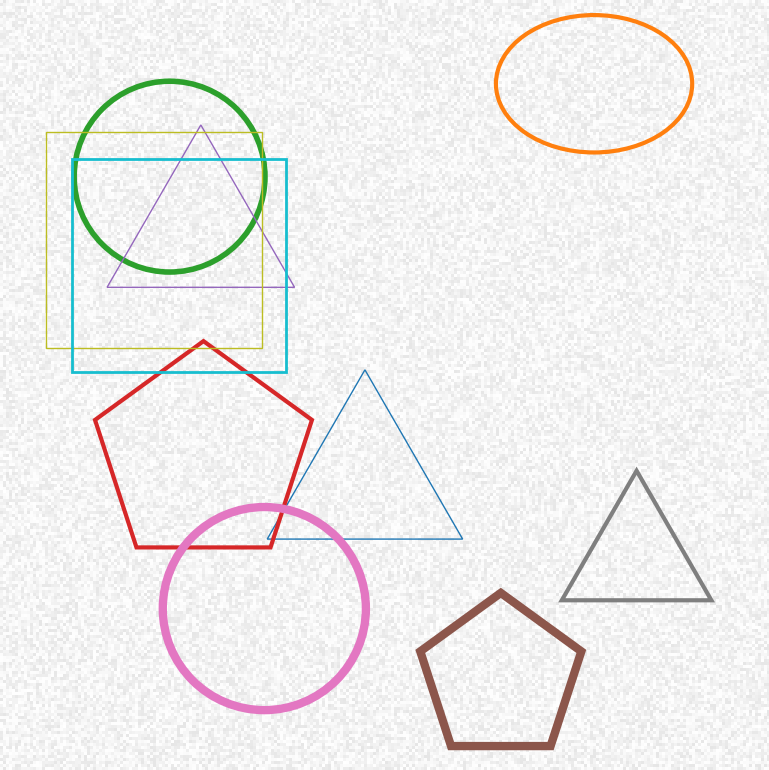[{"shape": "triangle", "thickness": 0.5, "radius": 0.73, "center": [0.474, 0.373]}, {"shape": "oval", "thickness": 1.5, "radius": 0.64, "center": [0.772, 0.891]}, {"shape": "circle", "thickness": 2, "radius": 0.62, "center": [0.22, 0.771]}, {"shape": "pentagon", "thickness": 1.5, "radius": 0.74, "center": [0.264, 0.409]}, {"shape": "triangle", "thickness": 0.5, "radius": 0.7, "center": [0.261, 0.697]}, {"shape": "pentagon", "thickness": 3, "radius": 0.55, "center": [0.65, 0.12]}, {"shape": "circle", "thickness": 3, "radius": 0.66, "center": [0.343, 0.21]}, {"shape": "triangle", "thickness": 1.5, "radius": 0.56, "center": [0.827, 0.276]}, {"shape": "square", "thickness": 0.5, "radius": 0.7, "center": [0.2, 0.688]}, {"shape": "square", "thickness": 1, "radius": 0.69, "center": [0.233, 0.655]}]